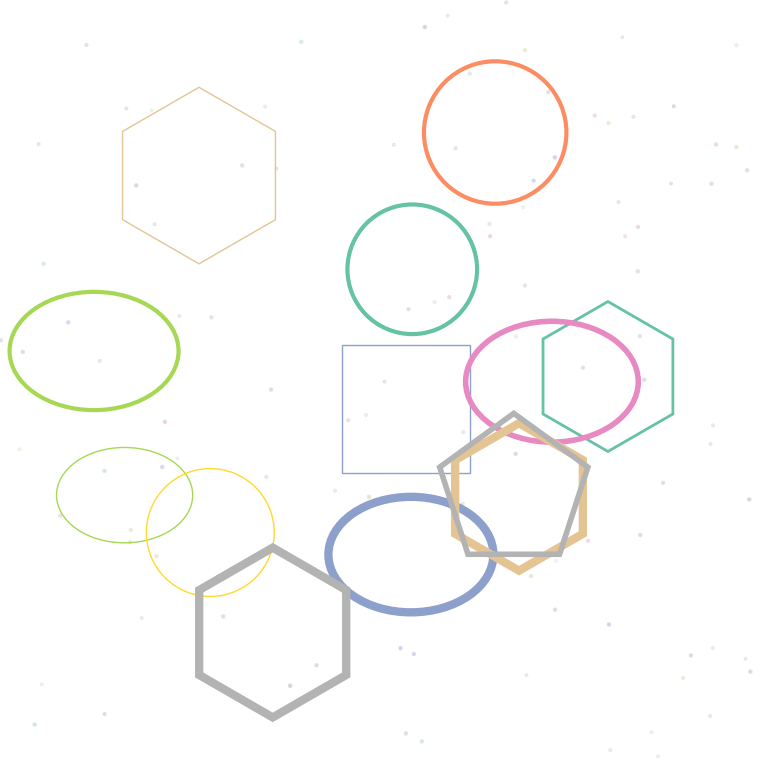[{"shape": "hexagon", "thickness": 1, "radius": 0.49, "center": [0.79, 0.511]}, {"shape": "circle", "thickness": 1.5, "radius": 0.42, "center": [0.535, 0.65]}, {"shape": "circle", "thickness": 1.5, "radius": 0.46, "center": [0.643, 0.828]}, {"shape": "oval", "thickness": 3, "radius": 0.54, "center": [0.534, 0.28]}, {"shape": "square", "thickness": 0.5, "radius": 0.42, "center": [0.528, 0.469]}, {"shape": "oval", "thickness": 2, "radius": 0.56, "center": [0.717, 0.504]}, {"shape": "oval", "thickness": 0.5, "radius": 0.44, "center": [0.162, 0.357]}, {"shape": "oval", "thickness": 1.5, "radius": 0.55, "center": [0.122, 0.544]}, {"shape": "circle", "thickness": 0.5, "radius": 0.42, "center": [0.273, 0.308]}, {"shape": "hexagon", "thickness": 3, "radius": 0.48, "center": [0.674, 0.355]}, {"shape": "hexagon", "thickness": 0.5, "radius": 0.57, "center": [0.258, 0.772]}, {"shape": "hexagon", "thickness": 3, "radius": 0.55, "center": [0.354, 0.179]}, {"shape": "pentagon", "thickness": 2, "radius": 0.51, "center": [0.667, 0.362]}]